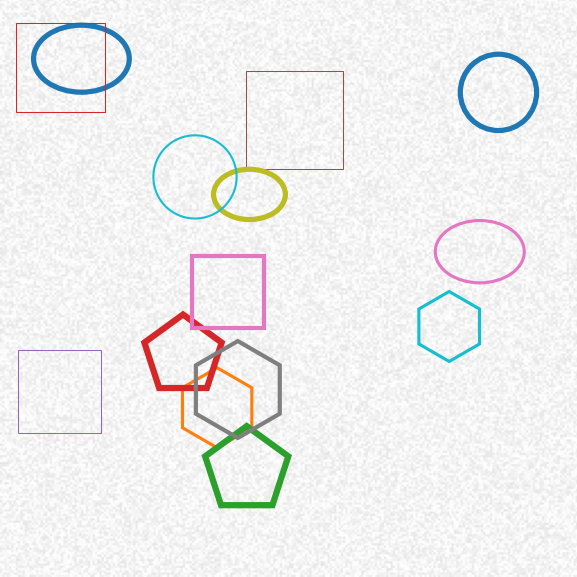[{"shape": "oval", "thickness": 2.5, "radius": 0.41, "center": [0.141, 0.898]}, {"shape": "circle", "thickness": 2.5, "radius": 0.33, "center": [0.863, 0.839]}, {"shape": "hexagon", "thickness": 1.5, "radius": 0.35, "center": [0.376, 0.293]}, {"shape": "pentagon", "thickness": 3, "radius": 0.38, "center": [0.427, 0.186]}, {"shape": "square", "thickness": 0.5, "radius": 0.39, "center": [0.105, 0.882]}, {"shape": "pentagon", "thickness": 3, "radius": 0.35, "center": [0.317, 0.384]}, {"shape": "square", "thickness": 0.5, "radius": 0.36, "center": [0.103, 0.321]}, {"shape": "square", "thickness": 0.5, "radius": 0.42, "center": [0.511, 0.791]}, {"shape": "oval", "thickness": 1.5, "radius": 0.39, "center": [0.831, 0.563]}, {"shape": "square", "thickness": 2, "radius": 0.31, "center": [0.394, 0.493]}, {"shape": "hexagon", "thickness": 2, "radius": 0.42, "center": [0.412, 0.325]}, {"shape": "oval", "thickness": 2.5, "radius": 0.31, "center": [0.432, 0.662]}, {"shape": "hexagon", "thickness": 1.5, "radius": 0.3, "center": [0.778, 0.434]}, {"shape": "circle", "thickness": 1, "radius": 0.36, "center": [0.338, 0.693]}]